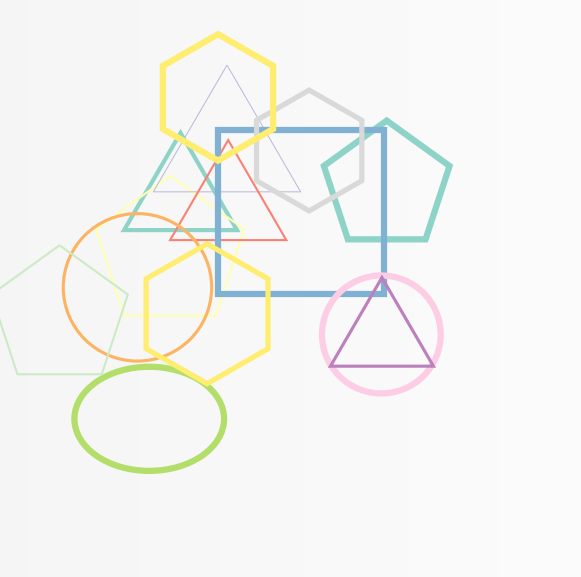[{"shape": "triangle", "thickness": 2, "radius": 0.56, "center": [0.311, 0.657]}, {"shape": "pentagon", "thickness": 3, "radius": 0.57, "center": [0.665, 0.677]}, {"shape": "pentagon", "thickness": 1, "radius": 0.67, "center": [0.292, 0.561]}, {"shape": "triangle", "thickness": 0.5, "radius": 0.73, "center": [0.391, 0.74]}, {"shape": "triangle", "thickness": 1, "radius": 0.58, "center": [0.393, 0.641]}, {"shape": "square", "thickness": 3, "radius": 0.71, "center": [0.518, 0.632]}, {"shape": "circle", "thickness": 1.5, "radius": 0.64, "center": [0.237, 0.502]}, {"shape": "oval", "thickness": 3, "radius": 0.64, "center": [0.257, 0.274]}, {"shape": "circle", "thickness": 3, "radius": 0.51, "center": [0.656, 0.42]}, {"shape": "hexagon", "thickness": 2.5, "radius": 0.52, "center": [0.532, 0.739]}, {"shape": "triangle", "thickness": 1.5, "radius": 0.51, "center": [0.657, 0.416]}, {"shape": "pentagon", "thickness": 1, "radius": 0.62, "center": [0.103, 0.451]}, {"shape": "hexagon", "thickness": 2.5, "radius": 0.61, "center": [0.356, 0.456]}, {"shape": "hexagon", "thickness": 3, "radius": 0.55, "center": [0.375, 0.83]}]